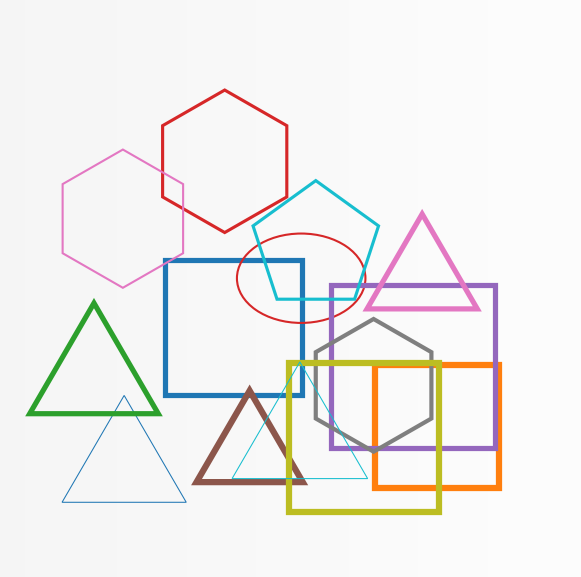[{"shape": "square", "thickness": 2.5, "radius": 0.59, "center": [0.402, 0.432]}, {"shape": "triangle", "thickness": 0.5, "radius": 0.62, "center": [0.214, 0.191]}, {"shape": "square", "thickness": 3, "radius": 0.53, "center": [0.752, 0.261]}, {"shape": "triangle", "thickness": 2.5, "radius": 0.64, "center": [0.162, 0.347]}, {"shape": "oval", "thickness": 1, "radius": 0.55, "center": [0.518, 0.517]}, {"shape": "hexagon", "thickness": 1.5, "radius": 0.62, "center": [0.387, 0.72]}, {"shape": "square", "thickness": 2.5, "radius": 0.71, "center": [0.711, 0.365]}, {"shape": "triangle", "thickness": 3, "radius": 0.53, "center": [0.429, 0.217]}, {"shape": "triangle", "thickness": 2.5, "radius": 0.55, "center": [0.726, 0.519]}, {"shape": "hexagon", "thickness": 1, "radius": 0.6, "center": [0.211, 0.62]}, {"shape": "hexagon", "thickness": 2, "radius": 0.57, "center": [0.643, 0.332]}, {"shape": "square", "thickness": 3, "radius": 0.64, "center": [0.627, 0.242]}, {"shape": "triangle", "thickness": 0.5, "radius": 0.67, "center": [0.516, 0.238]}, {"shape": "pentagon", "thickness": 1.5, "radius": 0.57, "center": [0.543, 0.573]}]